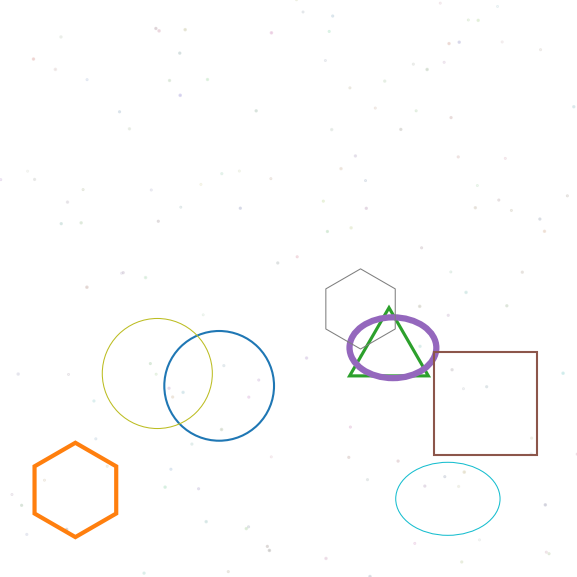[{"shape": "circle", "thickness": 1, "radius": 0.47, "center": [0.38, 0.331]}, {"shape": "hexagon", "thickness": 2, "radius": 0.41, "center": [0.131, 0.151]}, {"shape": "triangle", "thickness": 1.5, "radius": 0.39, "center": [0.674, 0.388]}, {"shape": "oval", "thickness": 3, "radius": 0.38, "center": [0.68, 0.397]}, {"shape": "square", "thickness": 1, "radius": 0.45, "center": [0.841, 0.301]}, {"shape": "hexagon", "thickness": 0.5, "radius": 0.35, "center": [0.624, 0.464]}, {"shape": "circle", "thickness": 0.5, "radius": 0.48, "center": [0.272, 0.352]}, {"shape": "oval", "thickness": 0.5, "radius": 0.45, "center": [0.776, 0.135]}]